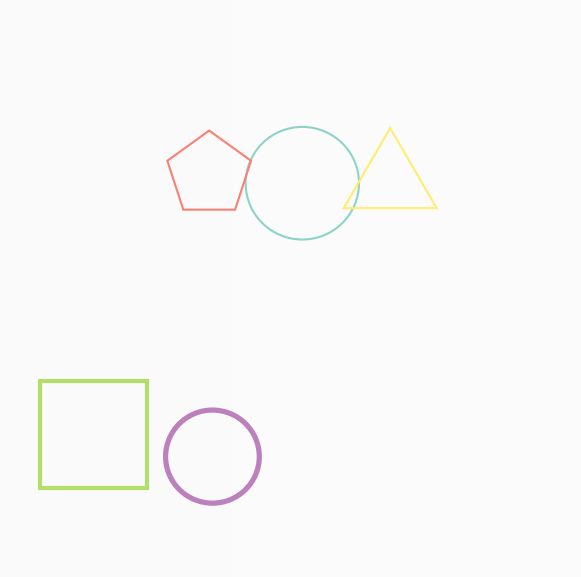[{"shape": "circle", "thickness": 1, "radius": 0.49, "center": [0.52, 0.682]}, {"shape": "pentagon", "thickness": 1, "radius": 0.38, "center": [0.36, 0.697]}, {"shape": "square", "thickness": 2, "radius": 0.46, "center": [0.161, 0.247]}, {"shape": "circle", "thickness": 2.5, "radius": 0.4, "center": [0.366, 0.208]}, {"shape": "triangle", "thickness": 1, "radius": 0.46, "center": [0.671, 0.685]}]